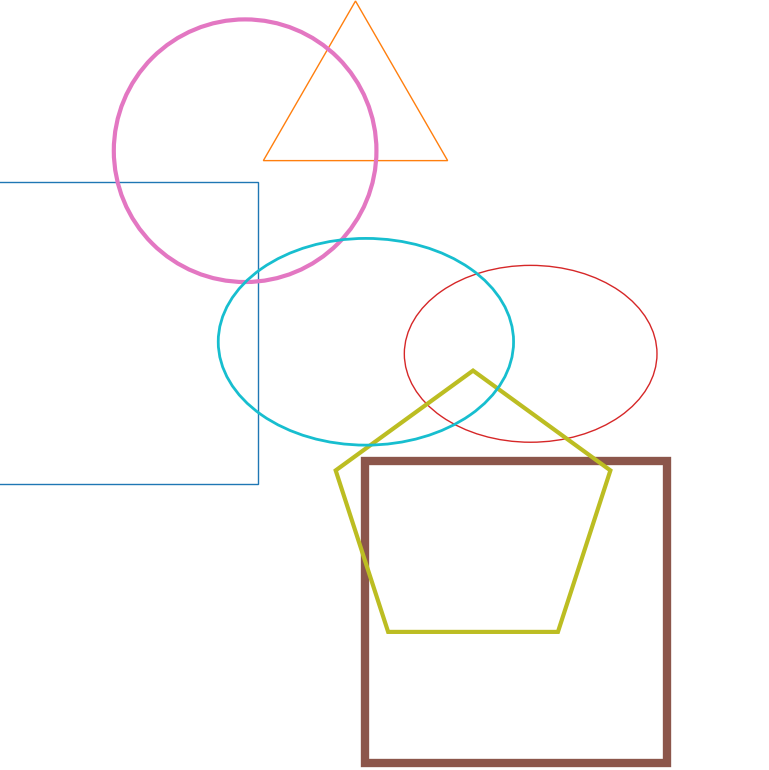[{"shape": "square", "thickness": 0.5, "radius": 0.98, "center": [0.14, 0.567]}, {"shape": "triangle", "thickness": 0.5, "radius": 0.69, "center": [0.462, 0.86]}, {"shape": "oval", "thickness": 0.5, "radius": 0.82, "center": [0.689, 0.541]}, {"shape": "square", "thickness": 3, "radius": 0.98, "center": [0.671, 0.205]}, {"shape": "circle", "thickness": 1.5, "radius": 0.85, "center": [0.318, 0.804]}, {"shape": "pentagon", "thickness": 1.5, "radius": 0.94, "center": [0.614, 0.331]}, {"shape": "oval", "thickness": 1, "radius": 0.96, "center": [0.475, 0.556]}]